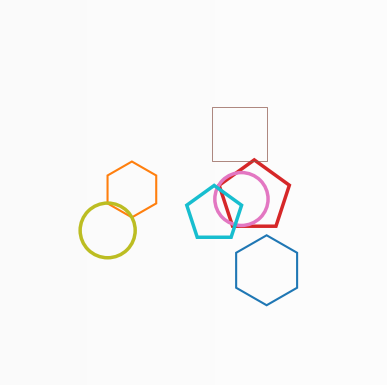[{"shape": "hexagon", "thickness": 1.5, "radius": 0.45, "center": [0.688, 0.298]}, {"shape": "hexagon", "thickness": 1.5, "radius": 0.36, "center": [0.34, 0.508]}, {"shape": "pentagon", "thickness": 2.5, "radius": 0.48, "center": [0.656, 0.489]}, {"shape": "square", "thickness": 0.5, "radius": 0.35, "center": [0.618, 0.651]}, {"shape": "circle", "thickness": 2.5, "radius": 0.34, "center": [0.623, 0.483]}, {"shape": "circle", "thickness": 2.5, "radius": 0.36, "center": [0.278, 0.402]}, {"shape": "pentagon", "thickness": 2.5, "radius": 0.37, "center": [0.553, 0.444]}]